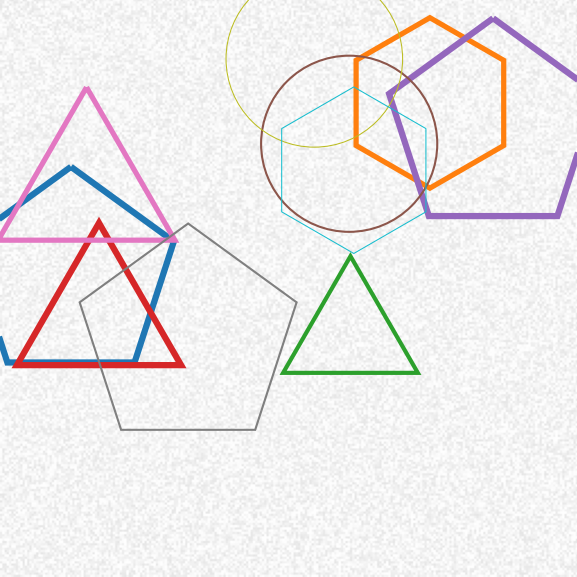[{"shape": "pentagon", "thickness": 3, "radius": 0.94, "center": [0.123, 0.523]}, {"shape": "hexagon", "thickness": 2.5, "radius": 0.74, "center": [0.744, 0.821]}, {"shape": "triangle", "thickness": 2, "radius": 0.67, "center": [0.607, 0.421]}, {"shape": "triangle", "thickness": 3, "radius": 0.82, "center": [0.171, 0.449]}, {"shape": "pentagon", "thickness": 3, "radius": 0.95, "center": [0.854, 0.778]}, {"shape": "circle", "thickness": 1, "radius": 0.76, "center": [0.605, 0.75]}, {"shape": "triangle", "thickness": 2.5, "radius": 0.88, "center": [0.15, 0.672]}, {"shape": "pentagon", "thickness": 1, "radius": 0.99, "center": [0.326, 0.415]}, {"shape": "circle", "thickness": 0.5, "radius": 0.76, "center": [0.544, 0.897]}, {"shape": "hexagon", "thickness": 0.5, "radius": 0.72, "center": [0.613, 0.704]}]